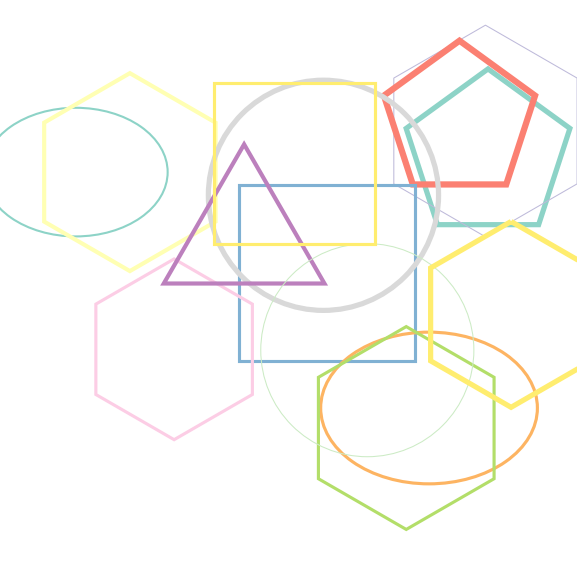[{"shape": "oval", "thickness": 1, "radius": 0.8, "center": [0.131, 0.701]}, {"shape": "pentagon", "thickness": 2.5, "radius": 0.75, "center": [0.845, 0.731]}, {"shape": "hexagon", "thickness": 2, "radius": 0.86, "center": [0.225, 0.701]}, {"shape": "hexagon", "thickness": 0.5, "radius": 0.92, "center": [0.841, 0.772]}, {"shape": "pentagon", "thickness": 3, "radius": 0.69, "center": [0.796, 0.791]}, {"shape": "square", "thickness": 1.5, "radius": 0.76, "center": [0.566, 0.527]}, {"shape": "oval", "thickness": 1.5, "radius": 0.94, "center": [0.743, 0.293]}, {"shape": "hexagon", "thickness": 1.5, "radius": 0.88, "center": [0.703, 0.258]}, {"shape": "hexagon", "thickness": 1.5, "radius": 0.78, "center": [0.302, 0.394]}, {"shape": "circle", "thickness": 2.5, "radius": 1.0, "center": [0.56, 0.661]}, {"shape": "triangle", "thickness": 2, "radius": 0.8, "center": [0.423, 0.589]}, {"shape": "circle", "thickness": 0.5, "radius": 0.92, "center": [0.636, 0.393]}, {"shape": "square", "thickness": 1.5, "radius": 0.7, "center": [0.511, 0.715]}, {"shape": "hexagon", "thickness": 2.5, "radius": 0.8, "center": [0.885, 0.455]}]